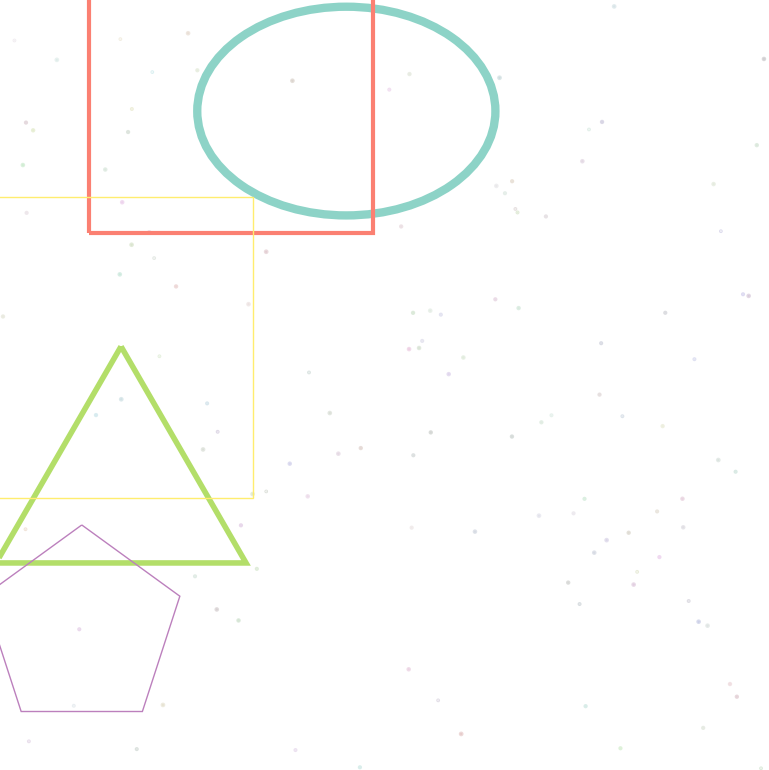[{"shape": "oval", "thickness": 3, "radius": 0.97, "center": [0.45, 0.856]}, {"shape": "square", "thickness": 1.5, "radius": 0.92, "center": [0.3, 0.882]}, {"shape": "triangle", "thickness": 2, "radius": 0.94, "center": [0.157, 0.363]}, {"shape": "pentagon", "thickness": 0.5, "radius": 0.67, "center": [0.106, 0.184]}, {"shape": "square", "thickness": 0.5, "radius": 0.98, "center": [0.133, 0.548]}]